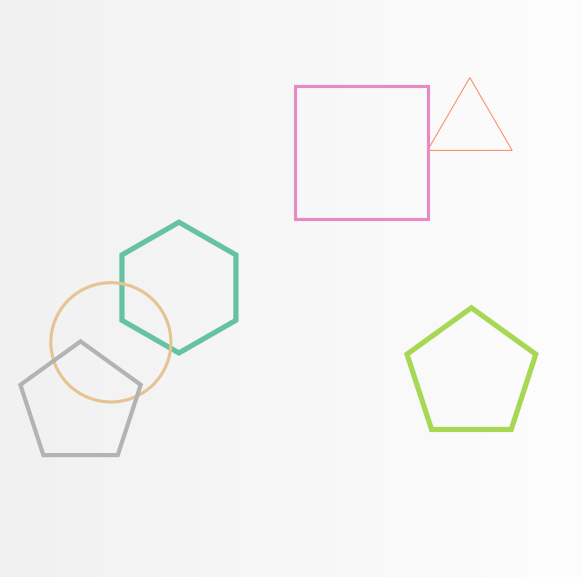[{"shape": "hexagon", "thickness": 2.5, "radius": 0.57, "center": [0.308, 0.501]}, {"shape": "triangle", "thickness": 0.5, "radius": 0.42, "center": [0.808, 0.781]}, {"shape": "square", "thickness": 1.5, "radius": 0.57, "center": [0.622, 0.736]}, {"shape": "pentagon", "thickness": 2.5, "radius": 0.58, "center": [0.811, 0.35]}, {"shape": "circle", "thickness": 1.5, "radius": 0.52, "center": [0.191, 0.406]}, {"shape": "pentagon", "thickness": 2, "radius": 0.54, "center": [0.139, 0.299]}]